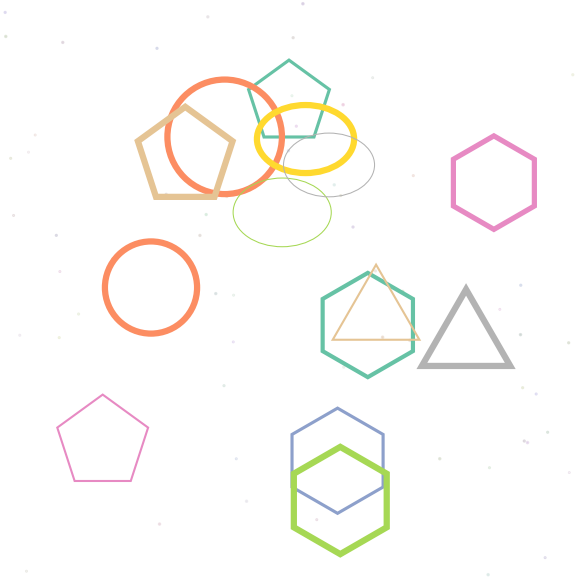[{"shape": "hexagon", "thickness": 2, "radius": 0.45, "center": [0.637, 0.436]}, {"shape": "pentagon", "thickness": 1.5, "radius": 0.37, "center": [0.5, 0.821]}, {"shape": "circle", "thickness": 3, "radius": 0.4, "center": [0.261, 0.501]}, {"shape": "circle", "thickness": 3, "radius": 0.5, "center": [0.389, 0.762]}, {"shape": "hexagon", "thickness": 1.5, "radius": 0.46, "center": [0.585, 0.201]}, {"shape": "hexagon", "thickness": 2.5, "radius": 0.4, "center": [0.855, 0.683]}, {"shape": "pentagon", "thickness": 1, "radius": 0.41, "center": [0.178, 0.233]}, {"shape": "hexagon", "thickness": 3, "radius": 0.46, "center": [0.589, 0.132]}, {"shape": "oval", "thickness": 0.5, "radius": 0.42, "center": [0.489, 0.631]}, {"shape": "oval", "thickness": 3, "radius": 0.42, "center": [0.529, 0.758]}, {"shape": "triangle", "thickness": 1, "radius": 0.43, "center": [0.651, 0.454]}, {"shape": "pentagon", "thickness": 3, "radius": 0.43, "center": [0.321, 0.728]}, {"shape": "triangle", "thickness": 3, "radius": 0.44, "center": [0.807, 0.41]}, {"shape": "oval", "thickness": 0.5, "radius": 0.39, "center": [0.57, 0.714]}]